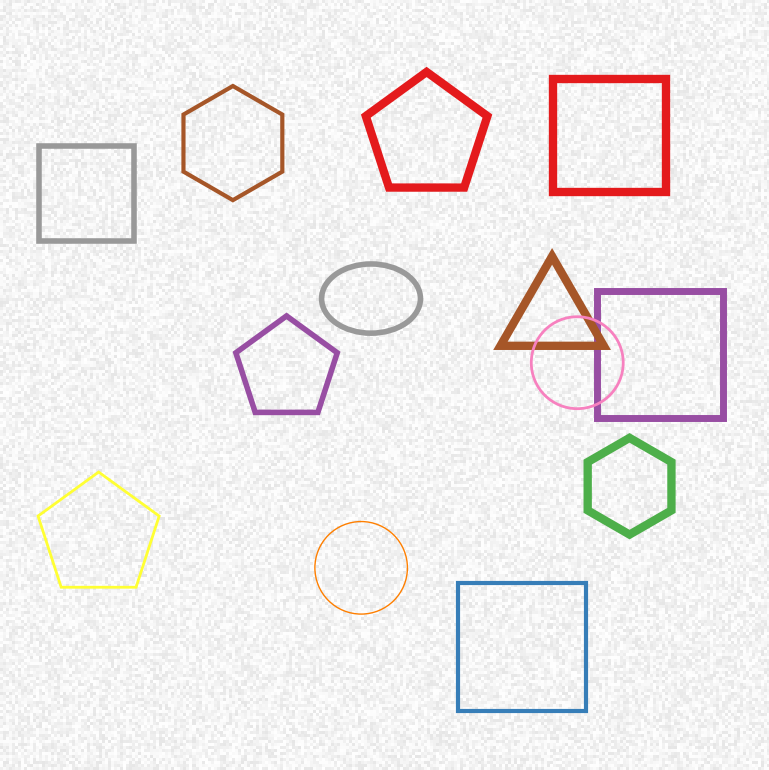[{"shape": "pentagon", "thickness": 3, "radius": 0.42, "center": [0.554, 0.824]}, {"shape": "square", "thickness": 3, "radius": 0.37, "center": [0.792, 0.824]}, {"shape": "square", "thickness": 1.5, "radius": 0.41, "center": [0.678, 0.16]}, {"shape": "hexagon", "thickness": 3, "radius": 0.31, "center": [0.818, 0.369]}, {"shape": "pentagon", "thickness": 2, "radius": 0.35, "center": [0.372, 0.52]}, {"shape": "square", "thickness": 2.5, "radius": 0.41, "center": [0.857, 0.54]}, {"shape": "circle", "thickness": 0.5, "radius": 0.3, "center": [0.469, 0.263]}, {"shape": "pentagon", "thickness": 1, "radius": 0.41, "center": [0.128, 0.304]}, {"shape": "hexagon", "thickness": 1.5, "radius": 0.37, "center": [0.302, 0.814]}, {"shape": "triangle", "thickness": 3, "radius": 0.39, "center": [0.717, 0.59]}, {"shape": "circle", "thickness": 1, "radius": 0.3, "center": [0.75, 0.529]}, {"shape": "square", "thickness": 2, "radius": 0.31, "center": [0.112, 0.749]}, {"shape": "oval", "thickness": 2, "radius": 0.32, "center": [0.482, 0.612]}]